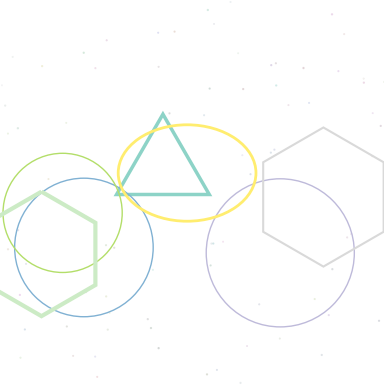[{"shape": "triangle", "thickness": 2.5, "radius": 0.7, "center": [0.423, 0.564]}, {"shape": "circle", "thickness": 1, "radius": 0.96, "center": [0.728, 0.343]}, {"shape": "circle", "thickness": 1, "radius": 0.9, "center": [0.218, 0.357]}, {"shape": "circle", "thickness": 1, "radius": 0.77, "center": [0.163, 0.447]}, {"shape": "hexagon", "thickness": 1.5, "radius": 0.9, "center": [0.84, 0.488]}, {"shape": "hexagon", "thickness": 3, "radius": 0.81, "center": [0.108, 0.341]}, {"shape": "oval", "thickness": 2, "radius": 0.89, "center": [0.486, 0.551]}]